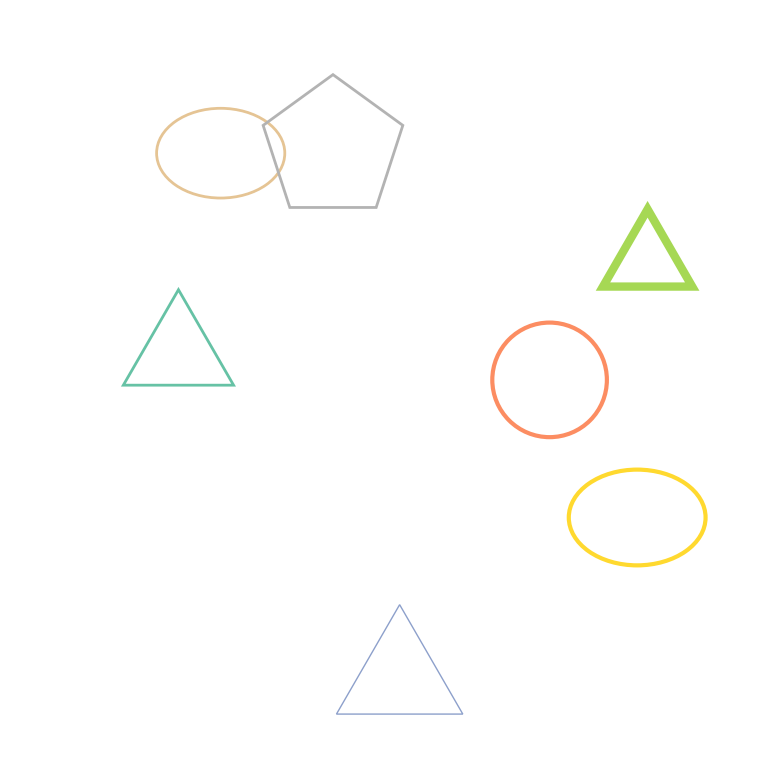[{"shape": "triangle", "thickness": 1, "radius": 0.41, "center": [0.232, 0.541]}, {"shape": "circle", "thickness": 1.5, "radius": 0.37, "center": [0.714, 0.507]}, {"shape": "triangle", "thickness": 0.5, "radius": 0.47, "center": [0.519, 0.12]}, {"shape": "triangle", "thickness": 3, "radius": 0.33, "center": [0.841, 0.661]}, {"shape": "oval", "thickness": 1.5, "radius": 0.44, "center": [0.828, 0.328]}, {"shape": "oval", "thickness": 1, "radius": 0.42, "center": [0.287, 0.801]}, {"shape": "pentagon", "thickness": 1, "radius": 0.48, "center": [0.432, 0.808]}]